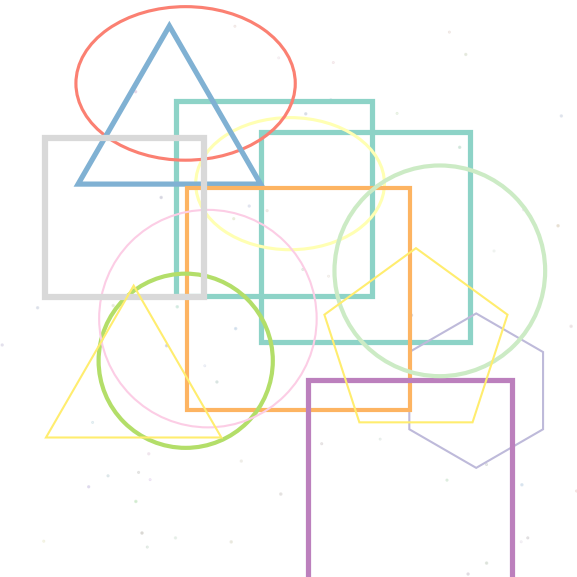[{"shape": "square", "thickness": 2.5, "radius": 0.85, "center": [0.474, 0.655]}, {"shape": "square", "thickness": 2.5, "radius": 0.91, "center": [0.633, 0.589]}, {"shape": "oval", "thickness": 1.5, "radius": 0.82, "center": [0.502, 0.681]}, {"shape": "hexagon", "thickness": 1, "radius": 0.67, "center": [0.825, 0.323]}, {"shape": "oval", "thickness": 1.5, "radius": 0.95, "center": [0.321, 0.855]}, {"shape": "triangle", "thickness": 2.5, "radius": 0.91, "center": [0.293, 0.772]}, {"shape": "square", "thickness": 2, "radius": 0.96, "center": [0.516, 0.481]}, {"shape": "circle", "thickness": 2, "radius": 0.75, "center": [0.322, 0.374]}, {"shape": "circle", "thickness": 1, "radius": 0.94, "center": [0.36, 0.447]}, {"shape": "square", "thickness": 3, "radius": 0.69, "center": [0.215, 0.623]}, {"shape": "square", "thickness": 2.5, "radius": 0.89, "center": [0.71, 0.165]}, {"shape": "circle", "thickness": 2, "radius": 0.91, "center": [0.762, 0.53]}, {"shape": "pentagon", "thickness": 1, "radius": 0.83, "center": [0.72, 0.403]}, {"shape": "triangle", "thickness": 1, "radius": 0.88, "center": [0.231, 0.329]}]